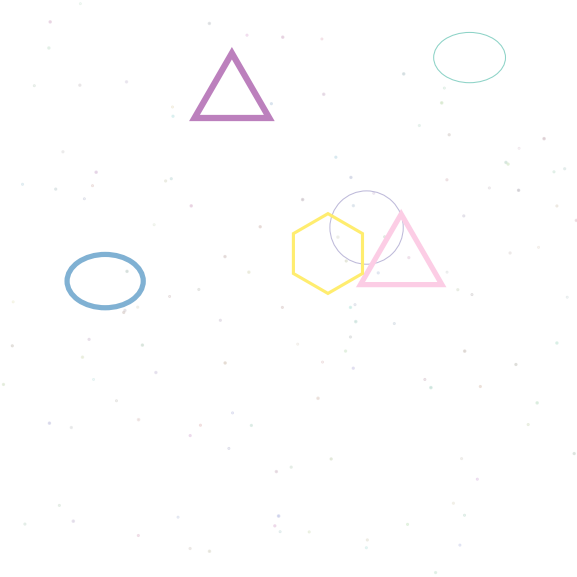[{"shape": "oval", "thickness": 0.5, "radius": 0.31, "center": [0.813, 0.899]}, {"shape": "circle", "thickness": 0.5, "radius": 0.32, "center": [0.635, 0.605]}, {"shape": "oval", "thickness": 2.5, "radius": 0.33, "center": [0.182, 0.512]}, {"shape": "triangle", "thickness": 2.5, "radius": 0.41, "center": [0.695, 0.547]}, {"shape": "triangle", "thickness": 3, "radius": 0.37, "center": [0.402, 0.832]}, {"shape": "hexagon", "thickness": 1.5, "radius": 0.35, "center": [0.568, 0.56]}]